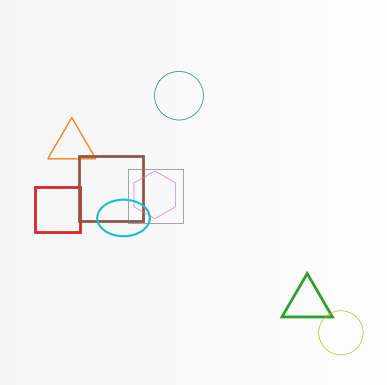[{"shape": "circle", "thickness": 0.5, "radius": 0.32, "center": [0.462, 0.751]}, {"shape": "triangle", "thickness": 1, "radius": 0.36, "center": [0.185, 0.623]}, {"shape": "triangle", "thickness": 2, "radius": 0.38, "center": [0.793, 0.214]}, {"shape": "square", "thickness": 2, "radius": 0.29, "center": [0.148, 0.456]}, {"shape": "square", "thickness": 2, "radius": 0.42, "center": [0.287, 0.51]}, {"shape": "hexagon", "thickness": 0.5, "radius": 0.31, "center": [0.399, 0.494]}, {"shape": "square", "thickness": 0.5, "radius": 0.35, "center": [0.402, 0.49]}, {"shape": "circle", "thickness": 0.5, "radius": 0.29, "center": [0.88, 0.136]}, {"shape": "oval", "thickness": 1.5, "radius": 0.34, "center": [0.319, 0.434]}]